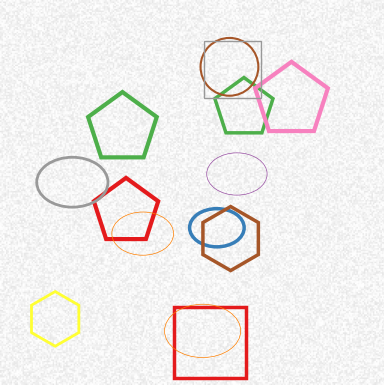[{"shape": "square", "thickness": 2.5, "radius": 0.46, "center": [0.546, 0.11]}, {"shape": "pentagon", "thickness": 3, "radius": 0.44, "center": [0.327, 0.45]}, {"shape": "oval", "thickness": 2.5, "radius": 0.35, "center": [0.563, 0.408]}, {"shape": "pentagon", "thickness": 3, "radius": 0.47, "center": [0.318, 0.667]}, {"shape": "pentagon", "thickness": 2.5, "radius": 0.4, "center": [0.634, 0.719]}, {"shape": "oval", "thickness": 0.5, "radius": 0.39, "center": [0.615, 0.548]}, {"shape": "oval", "thickness": 0.5, "radius": 0.49, "center": [0.526, 0.141]}, {"shape": "oval", "thickness": 0.5, "radius": 0.4, "center": [0.371, 0.393]}, {"shape": "hexagon", "thickness": 2, "radius": 0.36, "center": [0.143, 0.172]}, {"shape": "hexagon", "thickness": 2.5, "radius": 0.42, "center": [0.599, 0.38]}, {"shape": "circle", "thickness": 1.5, "radius": 0.38, "center": [0.596, 0.826]}, {"shape": "pentagon", "thickness": 3, "radius": 0.5, "center": [0.757, 0.74]}, {"shape": "oval", "thickness": 2, "radius": 0.46, "center": [0.188, 0.527]}, {"shape": "square", "thickness": 1, "radius": 0.36, "center": [0.604, 0.819]}]